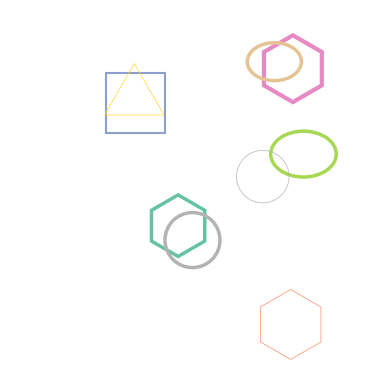[{"shape": "hexagon", "thickness": 2.5, "radius": 0.4, "center": [0.463, 0.414]}, {"shape": "hexagon", "thickness": 0.5, "radius": 0.45, "center": [0.755, 0.157]}, {"shape": "square", "thickness": 1.5, "radius": 0.39, "center": [0.352, 0.732]}, {"shape": "hexagon", "thickness": 3, "radius": 0.43, "center": [0.761, 0.822]}, {"shape": "oval", "thickness": 2.5, "radius": 0.43, "center": [0.788, 0.6]}, {"shape": "triangle", "thickness": 0.5, "radius": 0.45, "center": [0.349, 0.746]}, {"shape": "oval", "thickness": 2.5, "radius": 0.35, "center": [0.713, 0.84]}, {"shape": "circle", "thickness": 0.5, "radius": 0.34, "center": [0.683, 0.541]}, {"shape": "circle", "thickness": 2.5, "radius": 0.36, "center": [0.5, 0.376]}]